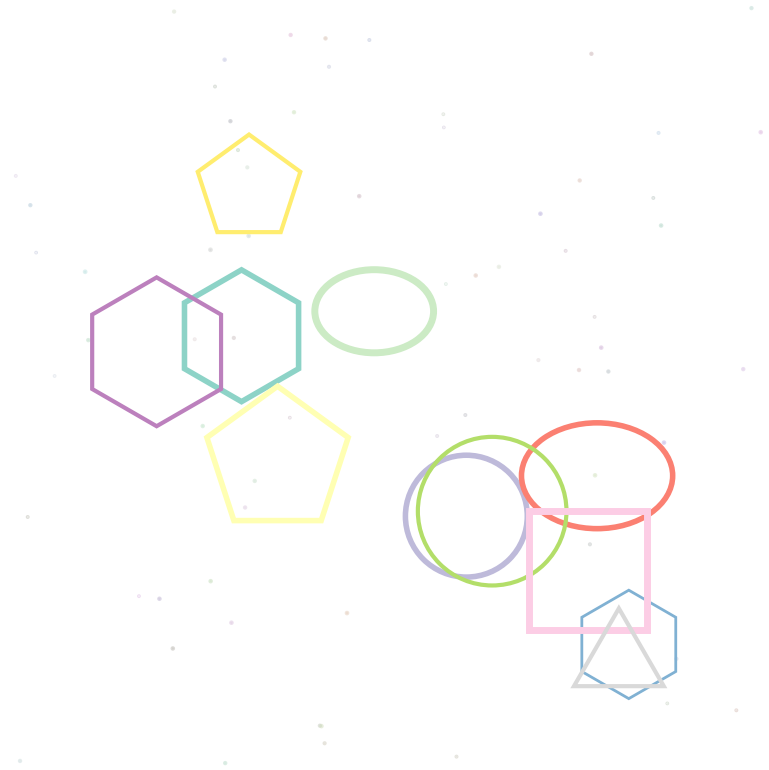[{"shape": "hexagon", "thickness": 2, "radius": 0.43, "center": [0.314, 0.564]}, {"shape": "pentagon", "thickness": 2, "radius": 0.48, "center": [0.36, 0.402]}, {"shape": "circle", "thickness": 2, "radius": 0.4, "center": [0.606, 0.33]}, {"shape": "oval", "thickness": 2, "radius": 0.49, "center": [0.775, 0.382]}, {"shape": "hexagon", "thickness": 1, "radius": 0.35, "center": [0.817, 0.163]}, {"shape": "circle", "thickness": 1.5, "radius": 0.48, "center": [0.639, 0.336]}, {"shape": "square", "thickness": 2.5, "radius": 0.39, "center": [0.764, 0.259]}, {"shape": "triangle", "thickness": 1.5, "radius": 0.34, "center": [0.804, 0.143]}, {"shape": "hexagon", "thickness": 1.5, "radius": 0.48, "center": [0.203, 0.543]}, {"shape": "oval", "thickness": 2.5, "radius": 0.39, "center": [0.486, 0.596]}, {"shape": "pentagon", "thickness": 1.5, "radius": 0.35, "center": [0.323, 0.755]}]